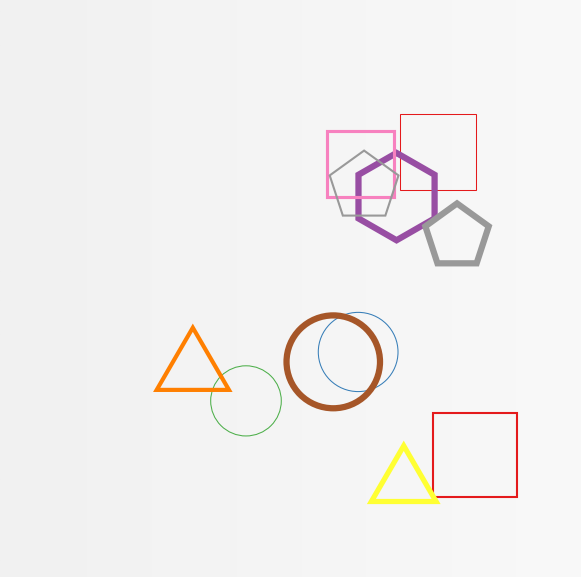[{"shape": "square", "thickness": 0.5, "radius": 0.33, "center": [0.753, 0.736]}, {"shape": "square", "thickness": 1, "radius": 0.36, "center": [0.817, 0.211]}, {"shape": "circle", "thickness": 0.5, "radius": 0.34, "center": [0.616, 0.39]}, {"shape": "circle", "thickness": 0.5, "radius": 0.3, "center": [0.423, 0.305]}, {"shape": "hexagon", "thickness": 3, "radius": 0.38, "center": [0.682, 0.659]}, {"shape": "triangle", "thickness": 2, "radius": 0.36, "center": [0.332, 0.36]}, {"shape": "triangle", "thickness": 2.5, "radius": 0.32, "center": [0.695, 0.163]}, {"shape": "circle", "thickness": 3, "radius": 0.4, "center": [0.573, 0.373]}, {"shape": "square", "thickness": 1.5, "radius": 0.29, "center": [0.621, 0.716]}, {"shape": "pentagon", "thickness": 3, "radius": 0.29, "center": [0.786, 0.59]}, {"shape": "pentagon", "thickness": 1, "radius": 0.31, "center": [0.626, 0.676]}]